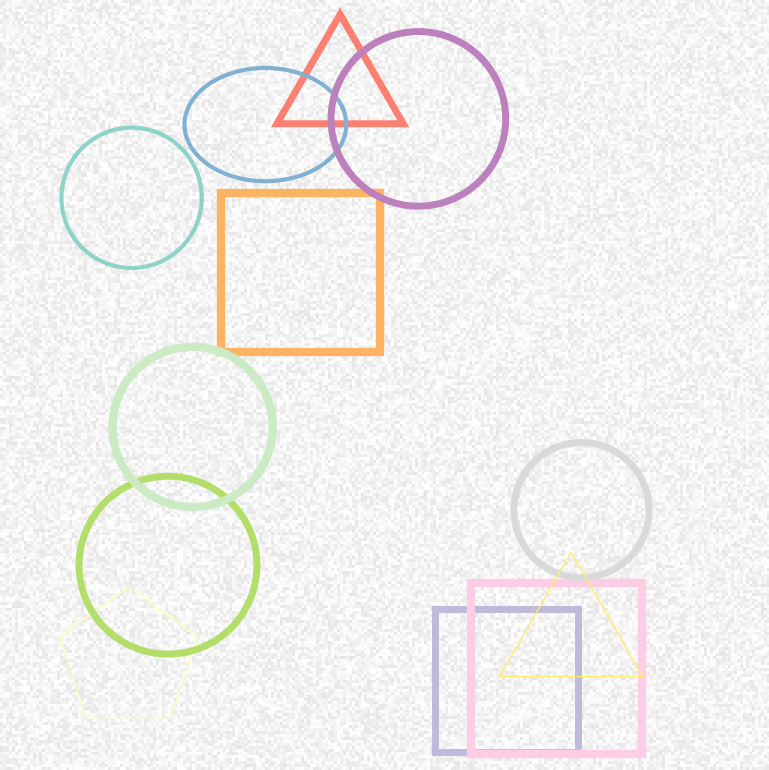[{"shape": "circle", "thickness": 1.5, "radius": 0.46, "center": [0.171, 0.743]}, {"shape": "pentagon", "thickness": 0.5, "radius": 0.47, "center": [0.167, 0.144]}, {"shape": "square", "thickness": 2.5, "radius": 0.46, "center": [0.657, 0.116]}, {"shape": "triangle", "thickness": 2.5, "radius": 0.47, "center": [0.442, 0.887]}, {"shape": "oval", "thickness": 1.5, "radius": 0.53, "center": [0.345, 0.838]}, {"shape": "square", "thickness": 3, "radius": 0.52, "center": [0.39, 0.646]}, {"shape": "circle", "thickness": 2.5, "radius": 0.58, "center": [0.218, 0.266]}, {"shape": "square", "thickness": 3, "radius": 0.55, "center": [0.723, 0.132]}, {"shape": "circle", "thickness": 2.5, "radius": 0.44, "center": [0.755, 0.338]}, {"shape": "circle", "thickness": 2.5, "radius": 0.57, "center": [0.543, 0.846]}, {"shape": "circle", "thickness": 3, "radius": 0.52, "center": [0.25, 0.446]}, {"shape": "triangle", "thickness": 0.5, "radius": 0.54, "center": [0.742, 0.175]}]